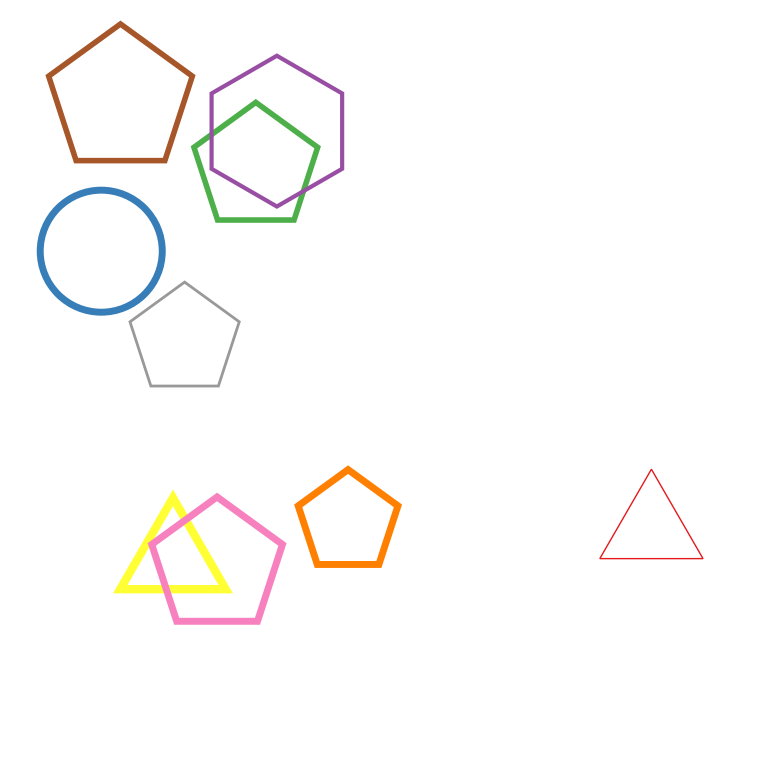[{"shape": "triangle", "thickness": 0.5, "radius": 0.39, "center": [0.846, 0.313]}, {"shape": "circle", "thickness": 2.5, "radius": 0.4, "center": [0.131, 0.674]}, {"shape": "pentagon", "thickness": 2, "radius": 0.42, "center": [0.332, 0.783]}, {"shape": "hexagon", "thickness": 1.5, "radius": 0.49, "center": [0.36, 0.83]}, {"shape": "pentagon", "thickness": 2.5, "radius": 0.34, "center": [0.452, 0.322]}, {"shape": "triangle", "thickness": 3, "radius": 0.4, "center": [0.225, 0.274]}, {"shape": "pentagon", "thickness": 2, "radius": 0.49, "center": [0.156, 0.871]}, {"shape": "pentagon", "thickness": 2.5, "radius": 0.45, "center": [0.282, 0.265]}, {"shape": "pentagon", "thickness": 1, "radius": 0.37, "center": [0.24, 0.559]}]